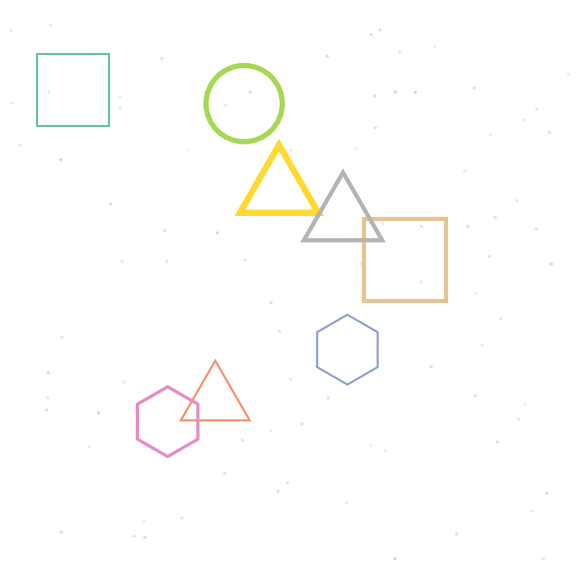[{"shape": "square", "thickness": 1, "radius": 0.31, "center": [0.126, 0.843]}, {"shape": "triangle", "thickness": 1, "radius": 0.34, "center": [0.373, 0.306]}, {"shape": "hexagon", "thickness": 1, "radius": 0.3, "center": [0.602, 0.394]}, {"shape": "hexagon", "thickness": 1.5, "radius": 0.3, "center": [0.29, 0.269]}, {"shape": "circle", "thickness": 2.5, "radius": 0.33, "center": [0.423, 0.82]}, {"shape": "triangle", "thickness": 3, "radius": 0.39, "center": [0.483, 0.67]}, {"shape": "square", "thickness": 2, "radius": 0.36, "center": [0.701, 0.549]}, {"shape": "triangle", "thickness": 2, "radius": 0.39, "center": [0.594, 0.622]}]